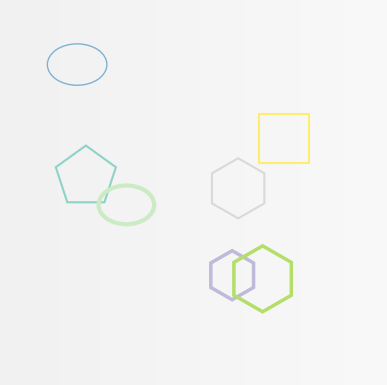[{"shape": "pentagon", "thickness": 1.5, "radius": 0.41, "center": [0.222, 0.54]}, {"shape": "hexagon", "thickness": 2.5, "radius": 0.32, "center": [0.599, 0.285]}, {"shape": "oval", "thickness": 1, "radius": 0.38, "center": [0.199, 0.832]}, {"shape": "hexagon", "thickness": 2.5, "radius": 0.43, "center": [0.678, 0.276]}, {"shape": "hexagon", "thickness": 1.5, "radius": 0.39, "center": [0.615, 0.511]}, {"shape": "oval", "thickness": 3, "radius": 0.36, "center": [0.326, 0.468]}, {"shape": "square", "thickness": 1.5, "radius": 0.32, "center": [0.733, 0.64]}]